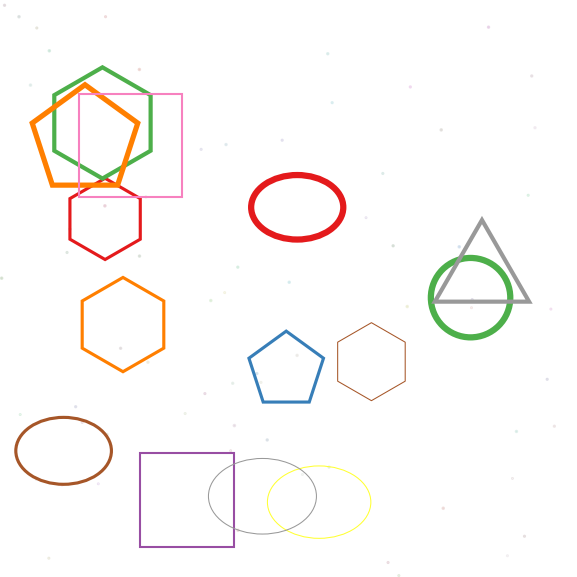[{"shape": "oval", "thickness": 3, "radius": 0.4, "center": [0.515, 0.64]}, {"shape": "hexagon", "thickness": 1.5, "radius": 0.35, "center": [0.182, 0.62]}, {"shape": "pentagon", "thickness": 1.5, "radius": 0.34, "center": [0.496, 0.358]}, {"shape": "circle", "thickness": 3, "radius": 0.34, "center": [0.815, 0.484]}, {"shape": "hexagon", "thickness": 2, "radius": 0.48, "center": [0.177, 0.786]}, {"shape": "square", "thickness": 1, "radius": 0.41, "center": [0.324, 0.133]}, {"shape": "pentagon", "thickness": 2.5, "radius": 0.48, "center": [0.147, 0.756]}, {"shape": "hexagon", "thickness": 1.5, "radius": 0.41, "center": [0.213, 0.437]}, {"shape": "oval", "thickness": 0.5, "radius": 0.45, "center": [0.553, 0.13]}, {"shape": "oval", "thickness": 1.5, "radius": 0.41, "center": [0.11, 0.218]}, {"shape": "hexagon", "thickness": 0.5, "radius": 0.34, "center": [0.643, 0.373]}, {"shape": "square", "thickness": 1, "radius": 0.45, "center": [0.226, 0.748]}, {"shape": "oval", "thickness": 0.5, "radius": 0.47, "center": [0.454, 0.14]}, {"shape": "triangle", "thickness": 2, "radius": 0.47, "center": [0.835, 0.524]}]